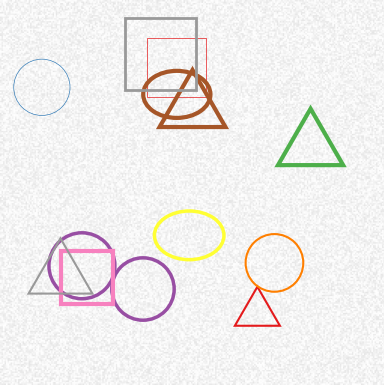[{"shape": "square", "thickness": 0.5, "radius": 0.38, "center": [0.459, 0.825]}, {"shape": "triangle", "thickness": 1.5, "radius": 0.34, "center": [0.669, 0.188]}, {"shape": "circle", "thickness": 0.5, "radius": 0.37, "center": [0.109, 0.773]}, {"shape": "triangle", "thickness": 3, "radius": 0.49, "center": [0.807, 0.62]}, {"shape": "circle", "thickness": 2.5, "radius": 0.41, "center": [0.371, 0.249]}, {"shape": "circle", "thickness": 2.5, "radius": 0.43, "center": [0.213, 0.31]}, {"shape": "circle", "thickness": 1.5, "radius": 0.37, "center": [0.713, 0.317]}, {"shape": "oval", "thickness": 2.5, "radius": 0.45, "center": [0.491, 0.389]}, {"shape": "triangle", "thickness": 3, "radius": 0.49, "center": [0.5, 0.719]}, {"shape": "oval", "thickness": 3, "radius": 0.44, "center": [0.459, 0.755]}, {"shape": "square", "thickness": 3, "radius": 0.34, "center": [0.226, 0.279]}, {"shape": "square", "thickness": 2, "radius": 0.46, "center": [0.417, 0.86]}, {"shape": "triangle", "thickness": 1.5, "radius": 0.48, "center": [0.157, 0.285]}]